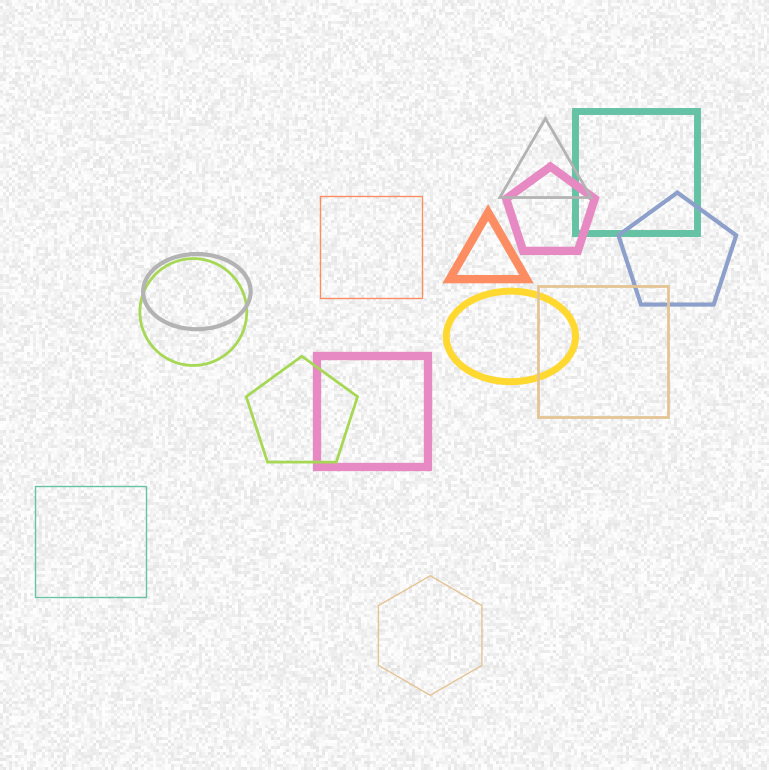[{"shape": "square", "thickness": 0.5, "radius": 0.36, "center": [0.118, 0.297]}, {"shape": "square", "thickness": 2.5, "radius": 0.39, "center": [0.826, 0.777]}, {"shape": "square", "thickness": 0.5, "radius": 0.33, "center": [0.482, 0.68]}, {"shape": "triangle", "thickness": 3, "radius": 0.29, "center": [0.634, 0.666]}, {"shape": "pentagon", "thickness": 1.5, "radius": 0.4, "center": [0.88, 0.67]}, {"shape": "pentagon", "thickness": 3, "radius": 0.3, "center": [0.715, 0.723]}, {"shape": "square", "thickness": 3, "radius": 0.36, "center": [0.484, 0.466]}, {"shape": "circle", "thickness": 1, "radius": 0.35, "center": [0.251, 0.595]}, {"shape": "pentagon", "thickness": 1, "radius": 0.38, "center": [0.392, 0.461]}, {"shape": "oval", "thickness": 2.5, "radius": 0.42, "center": [0.663, 0.563]}, {"shape": "square", "thickness": 1, "radius": 0.42, "center": [0.783, 0.544]}, {"shape": "hexagon", "thickness": 0.5, "radius": 0.39, "center": [0.559, 0.175]}, {"shape": "oval", "thickness": 1.5, "radius": 0.35, "center": [0.256, 0.621]}, {"shape": "triangle", "thickness": 1, "radius": 0.34, "center": [0.708, 0.778]}]